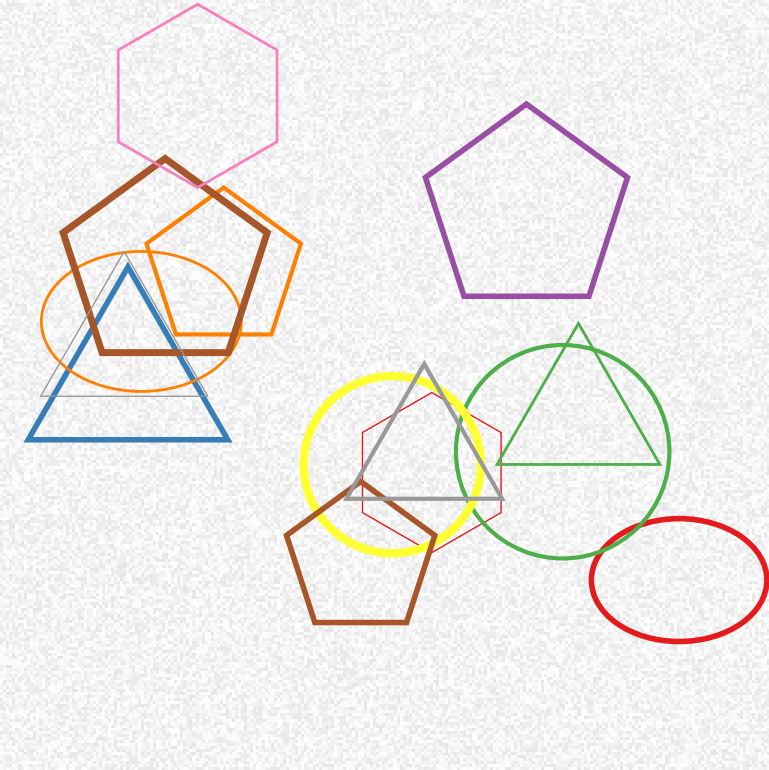[{"shape": "oval", "thickness": 2, "radius": 0.57, "center": [0.882, 0.247]}, {"shape": "hexagon", "thickness": 0.5, "radius": 0.52, "center": [0.561, 0.386]}, {"shape": "triangle", "thickness": 2, "radius": 0.75, "center": [0.166, 0.504]}, {"shape": "circle", "thickness": 1.5, "radius": 0.69, "center": [0.731, 0.413]}, {"shape": "triangle", "thickness": 1, "radius": 0.61, "center": [0.751, 0.458]}, {"shape": "pentagon", "thickness": 2, "radius": 0.69, "center": [0.684, 0.727]}, {"shape": "pentagon", "thickness": 1.5, "radius": 0.53, "center": [0.291, 0.651]}, {"shape": "oval", "thickness": 1, "radius": 0.65, "center": [0.184, 0.583]}, {"shape": "circle", "thickness": 3, "radius": 0.58, "center": [0.509, 0.397]}, {"shape": "pentagon", "thickness": 2.5, "radius": 0.7, "center": [0.215, 0.655]}, {"shape": "pentagon", "thickness": 2, "radius": 0.51, "center": [0.468, 0.273]}, {"shape": "hexagon", "thickness": 1, "radius": 0.6, "center": [0.257, 0.875]}, {"shape": "triangle", "thickness": 0.5, "radius": 0.63, "center": [0.161, 0.548]}, {"shape": "triangle", "thickness": 1.5, "radius": 0.58, "center": [0.551, 0.411]}]